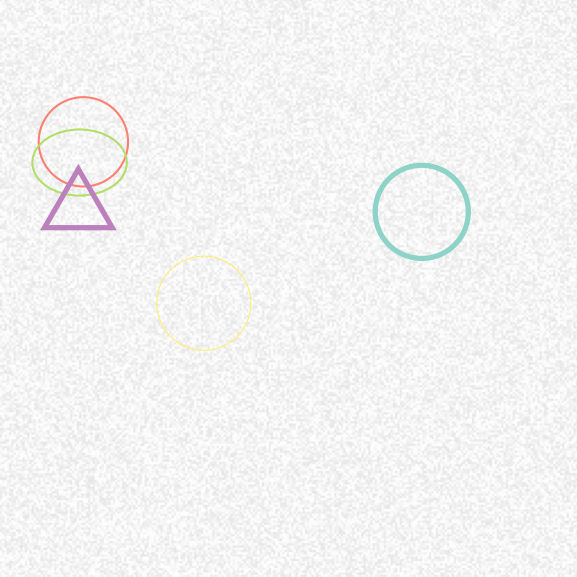[{"shape": "circle", "thickness": 2.5, "radius": 0.4, "center": [0.73, 0.632]}, {"shape": "circle", "thickness": 1, "radius": 0.39, "center": [0.144, 0.754]}, {"shape": "oval", "thickness": 1, "radius": 0.41, "center": [0.138, 0.718]}, {"shape": "triangle", "thickness": 2.5, "radius": 0.34, "center": [0.136, 0.639]}, {"shape": "circle", "thickness": 0.5, "radius": 0.41, "center": [0.353, 0.474]}]